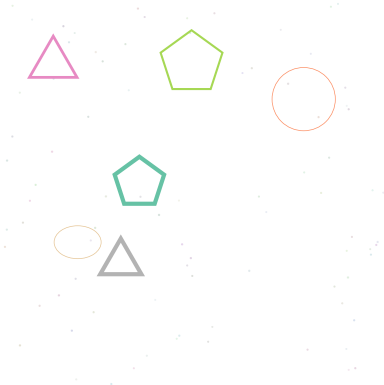[{"shape": "pentagon", "thickness": 3, "radius": 0.34, "center": [0.362, 0.525]}, {"shape": "circle", "thickness": 0.5, "radius": 0.41, "center": [0.789, 0.742]}, {"shape": "triangle", "thickness": 2, "radius": 0.36, "center": [0.138, 0.835]}, {"shape": "pentagon", "thickness": 1.5, "radius": 0.42, "center": [0.498, 0.837]}, {"shape": "oval", "thickness": 0.5, "radius": 0.31, "center": [0.202, 0.371]}, {"shape": "triangle", "thickness": 3, "radius": 0.31, "center": [0.314, 0.319]}]